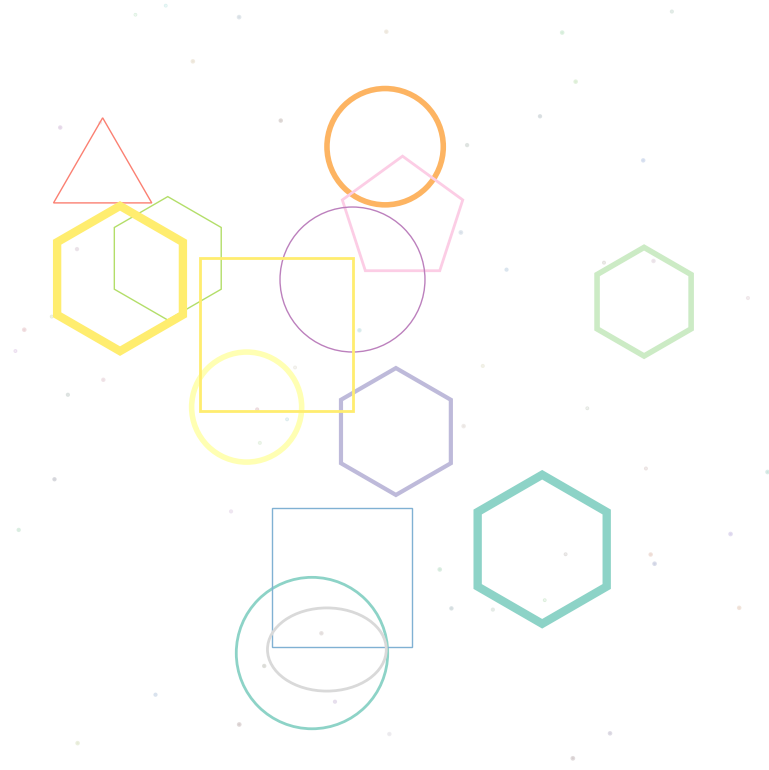[{"shape": "hexagon", "thickness": 3, "radius": 0.48, "center": [0.704, 0.287]}, {"shape": "circle", "thickness": 1, "radius": 0.49, "center": [0.405, 0.152]}, {"shape": "circle", "thickness": 2, "radius": 0.36, "center": [0.32, 0.471]}, {"shape": "hexagon", "thickness": 1.5, "radius": 0.41, "center": [0.514, 0.44]}, {"shape": "triangle", "thickness": 0.5, "radius": 0.37, "center": [0.133, 0.773]}, {"shape": "square", "thickness": 0.5, "radius": 0.45, "center": [0.444, 0.25]}, {"shape": "circle", "thickness": 2, "radius": 0.38, "center": [0.5, 0.809]}, {"shape": "hexagon", "thickness": 0.5, "radius": 0.4, "center": [0.218, 0.665]}, {"shape": "pentagon", "thickness": 1, "radius": 0.41, "center": [0.523, 0.715]}, {"shape": "oval", "thickness": 1, "radius": 0.39, "center": [0.425, 0.156]}, {"shape": "circle", "thickness": 0.5, "radius": 0.47, "center": [0.458, 0.637]}, {"shape": "hexagon", "thickness": 2, "radius": 0.35, "center": [0.836, 0.608]}, {"shape": "square", "thickness": 1, "radius": 0.5, "center": [0.359, 0.566]}, {"shape": "hexagon", "thickness": 3, "radius": 0.47, "center": [0.156, 0.638]}]